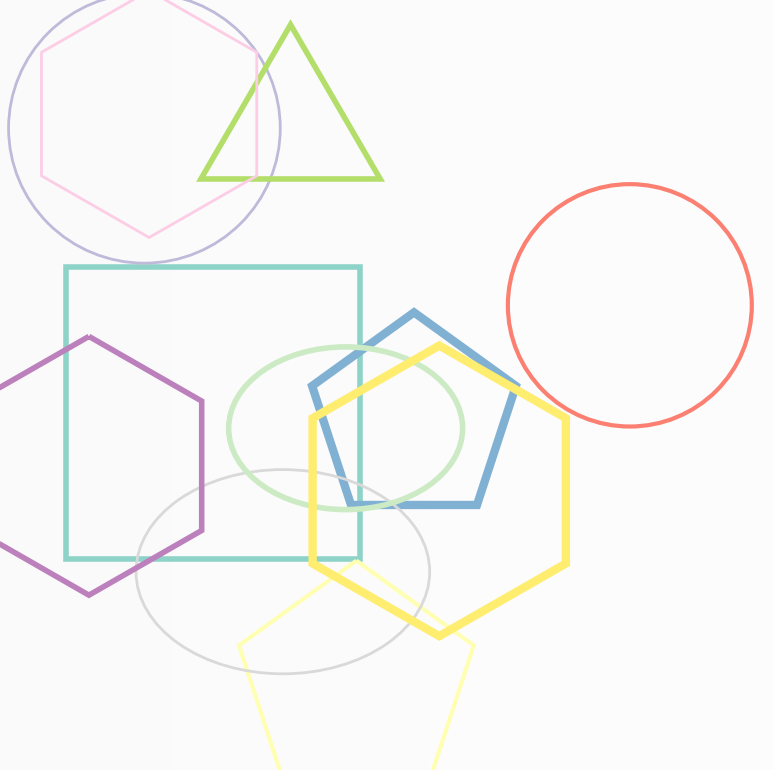[{"shape": "square", "thickness": 2, "radius": 0.95, "center": [0.275, 0.463]}, {"shape": "pentagon", "thickness": 1.5, "radius": 0.8, "center": [0.46, 0.113]}, {"shape": "circle", "thickness": 1, "radius": 0.88, "center": [0.186, 0.834]}, {"shape": "circle", "thickness": 1.5, "radius": 0.79, "center": [0.813, 0.603]}, {"shape": "pentagon", "thickness": 3, "radius": 0.69, "center": [0.534, 0.456]}, {"shape": "triangle", "thickness": 2, "radius": 0.67, "center": [0.375, 0.834]}, {"shape": "hexagon", "thickness": 1, "radius": 0.8, "center": [0.192, 0.852]}, {"shape": "oval", "thickness": 1, "radius": 0.95, "center": [0.365, 0.258]}, {"shape": "hexagon", "thickness": 2, "radius": 0.84, "center": [0.115, 0.395]}, {"shape": "oval", "thickness": 2, "radius": 0.75, "center": [0.446, 0.444]}, {"shape": "hexagon", "thickness": 3, "radius": 0.94, "center": [0.567, 0.363]}]